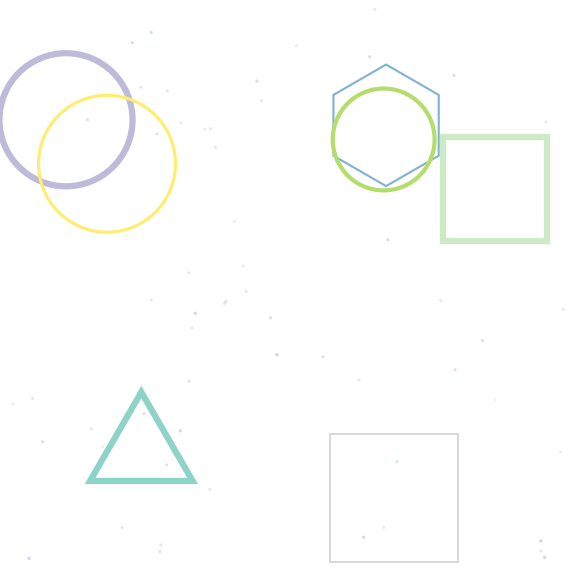[{"shape": "triangle", "thickness": 3, "radius": 0.51, "center": [0.245, 0.218]}, {"shape": "circle", "thickness": 3, "radius": 0.58, "center": [0.114, 0.792]}, {"shape": "hexagon", "thickness": 1, "radius": 0.53, "center": [0.669, 0.782]}, {"shape": "circle", "thickness": 2, "radius": 0.44, "center": [0.664, 0.758]}, {"shape": "square", "thickness": 1, "radius": 0.55, "center": [0.682, 0.137]}, {"shape": "square", "thickness": 3, "radius": 0.45, "center": [0.857, 0.672]}, {"shape": "circle", "thickness": 1.5, "radius": 0.59, "center": [0.185, 0.716]}]